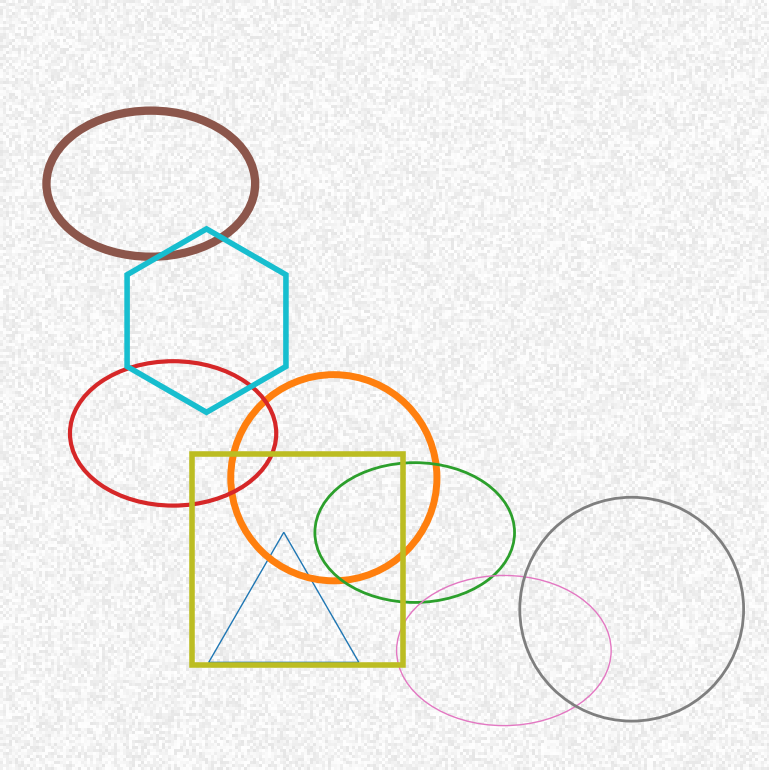[{"shape": "triangle", "thickness": 0.5, "radius": 0.56, "center": [0.369, 0.196]}, {"shape": "circle", "thickness": 2.5, "radius": 0.67, "center": [0.434, 0.38]}, {"shape": "oval", "thickness": 1, "radius": 0.65, "center": [0.539, 0.308]}, {"shape": "oval", "thickness": 1.5, "radius": 0.67, "center": [0.225, 0.437]}, {"shape": "oval", "thickness": 3, "radius": 0.68, "center": [0.196, 0.761]}, {"shape": "oval", "thickness": 0.5, "radius": 0.7, "center": [0.654, 0.155]}, {"shape": "circle", "thickness": 1, "radius": 0.73, "center": [0.82, 0.209]}, {"shape": "square", "thickness": 2, "radius": 0.68, "center": [0.386, 0.274]}, {"shape": "hexagon", "thickness": 2, "radius": 0.6, "center": [0.268, 0.584]}]